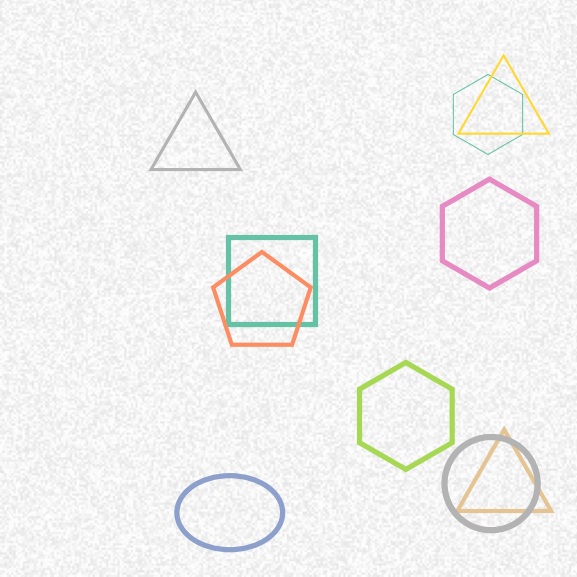[{"shape": "square", "thickness": 2.5, "radius": 0.38, "center": [0.47, 0.513]}, {"shape": "hexagon", "thickness": 0.5, "radius": 0.35, "center": [0.845, 0.801]}, {"shape": "pentagon", "thickness": 2, "radius": 0.44, "center": [0.454, 0.474]}, {"shape": "oval", "thickness": 2.5, "radius": 0.46, "center": [0.398, 0.111]}, {"shape": "hexagon", "thickness": 2.5, "radius": 0.47, "center": [0.848, 0.595]}, {"shape": "hexagon", "thickness": 2.5, "radius": 0.46, "center": [0.703, 0.279]}, {"shape": "triangle", "thickness": 1, "radius": 0.45, "center": [0.872, 0.813]}, {"shape": "triangle", "thickness": 2, "radius": 0.47, "center": [0.873, 0.161]}, {"shape": "circle", "thickness": 3, "radius": 0.4, "center": [0.85, 0.162]}, {"shape": "triangle", "thickness": 1.5, "radius": 0.45, "center": [0.339, 0.75]}]